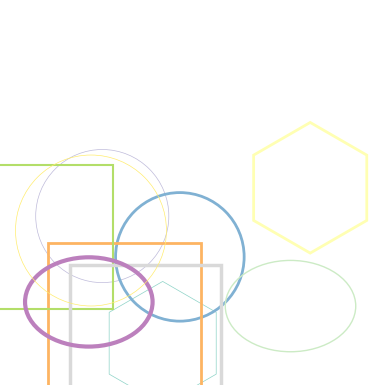[{"shape": "hexagon", "thickness": 0.5, "radius": 0.8, "center": [0.423, 0.109]}, {"shape": "hexagon", "thickness": 2, "radius": 0.85, "center": [0.806, 0.512]}, {"shape": "circle", "thickness": 0.5, "radius": 0.86, "center": [0.266, 0.439]}, {"shape": "circle", "thickness": 2, "radius": 0.83, "center": [0.467, 0.333]}, {"shape": "square", "thickness": 2, "radius": 0.99, "center": [0.324, 0.171]}, {"shape": "square", "thickness": 1.5, "radius": 0.94, "center": [0.107, 0.385]}, {"shape": "square", "thickness": 2.5, "radius": 0.98, "center": [0.378, 0.115]}, {"shape": "oval", "thickness": 3, "radius": 0.83, "center": [0.231, 0.216]}, {"shape": "oval", "thickness": 1, "radius": 0.85, "center": [0.755, 0.205]}, {"shape": "circle", "thickness": 0.5, "radius": 0.98, "center": [0.236, 0.401]}]